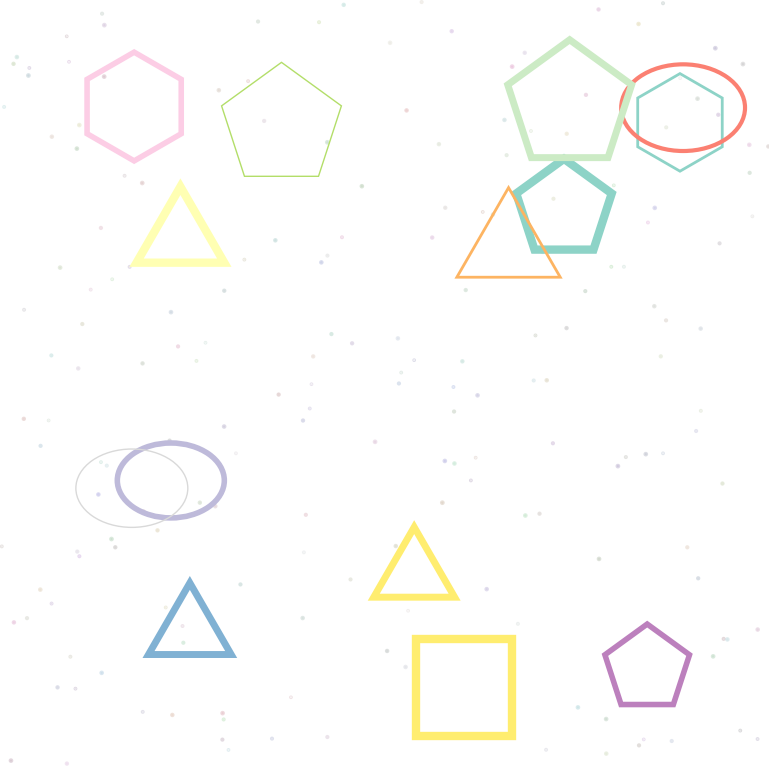[{"shape": "pentagon", "thickness": 3, "radius": 0.33, "center": [0.732, 0.729]}, {"shape": "hexagon", "thickness": 1, "radius": 0.32, "center": [0.883, 0.841]}, {"shape": "triangle", "thickness": 3, "radius": 0.33, "center": [0.234, 0.692]}, {"shape": "oval", "thickness": 2, "radius": 0.35, "center": [0.222, 0.376]}, {"shape": "oval", "thickness": 1.5, "radius": 0.4, "center": [0.887, 0.86]}, {"shape": "triangle", "thickness": 2.5, "radius": 0.31, "center": [0.247, 0.181]}, {"shape": "triangle", "thickness": 1, "radius": 0.39, "center": [0.66, 0.679]}, {"shape": "pentagon", "thickness": 0.5, "radius": 0.41, "center": [0.366, 0.837]}, {"shape": "hexagon", "thickness": 2, "radius": 0.35, "center": [0.174, 0.862]}, {"shape": "oval", "thickness": 0.5, "radius": 0.36, "center": [0.171, 0.366]}, {"shape": "pentagon", "thickness": 2, "radius": 0.29, "center": [0.841, 0.132]}, {"shape": "pentagon", "thickness": 2.5, "radius": 0.42, "center": [0.74, 0.864]}, {"shape": "triangle", "thickness": 2.5, "radius": 0.3, "center": [0.538, 0.255]}, {"shape": "square", "thickness": 3, "radius": 0.31, "center": [0.603, 0.107]}]